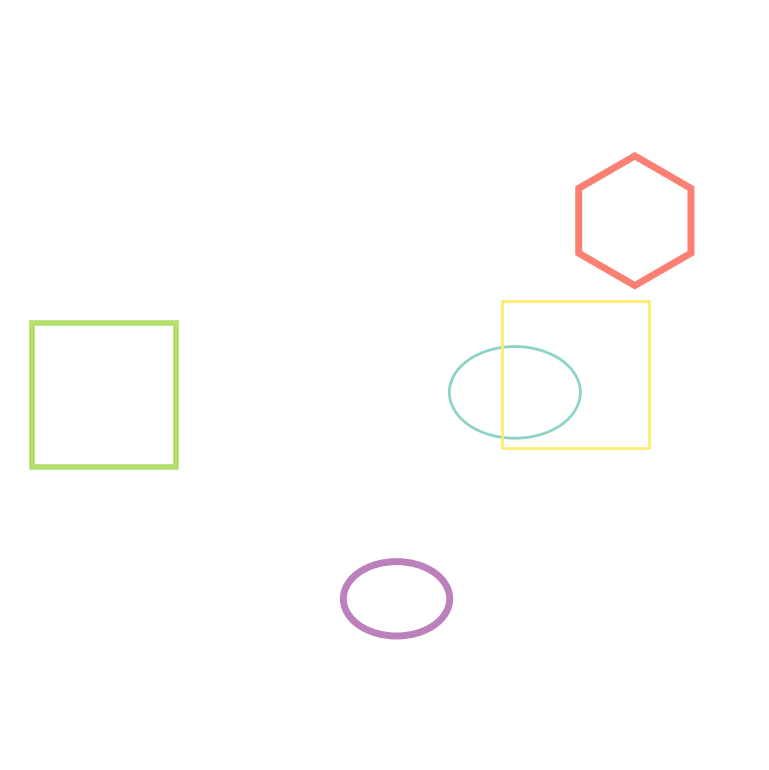[{"shape": "oval", "thickness": 1, "radius": 0.43, "center": [0.669, 0.49]}, {"shape": "hexagon", "thickness": 2.5, "radius": 0.42, "center": [0.824, 0.713]}, {"shape": "square", "thickness": 2, "radius": 0.47, "center": [0.135, 0.488]}, {"shape": "oval", "thickness": 2.5, "radius": 0.35, "center": [0.515, 0.222]}, {"shape": "square", "thickness": 1, "radius": 0.48, "center": [0.747, 0.513]}]